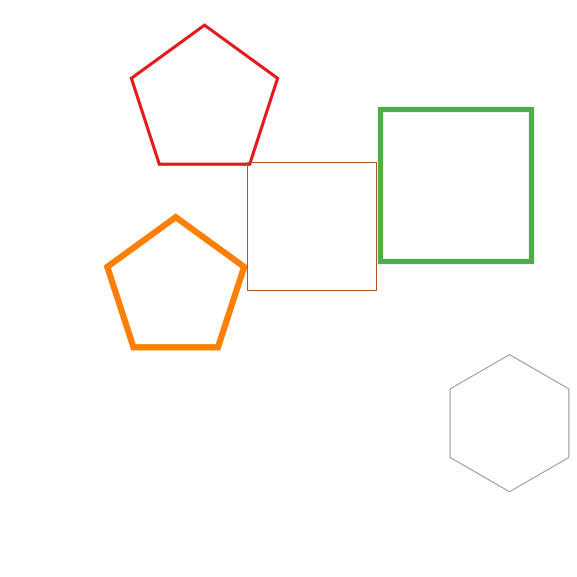[{"shape": "pentagon", "thickness": 1.5, "radius": 0.67, "center": [0.354, 0.822]}, {"shape": "square", "thickness": 2.5, "radius": 0.66, "center": [0.789, 0.678]}, {"shape": "pentagon", "thickness": 3, "radius": 0.62, "center": [0.304, 0.499]}, {"shape": "square", "thickness": 0.5, "radius": 0.56, "center": [0.539, 0.608]}, {"shape": "hexagon", "thickness": 0.5, "radius": 0.59, "center": [0.882, 0.266]}]